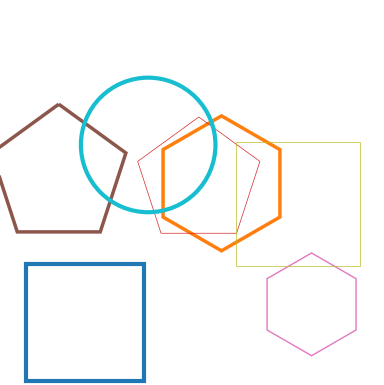[{"shape": "square", "thickness": 3, "radius": 0.76, "center": [0.221, 0.162]}, {"shape": "hexagon", "thickness": 2.5, "radius": 0.88, "center": [0.575, 0.524]}, {"shape": "pentagon", "thickness": 0.5, "radius": 0.83, "center": [0.516, 0.529]}, {"shape": "pentagon", "thickness": 2.5, "radius": 0.92, "center": [0.153, 0.546]}, {"shape": "hexagon", "thickness": 1, "radius": 0.67, "center": [0.809, 0.209]}, {"shape": "square", "thickness": 0.5, "radius": 0.81, "center": [0.775, 0.47]}, {"shape": "circle", "thickness": 3, "radius": 0.87, "center": [0.385, 0.624]}]